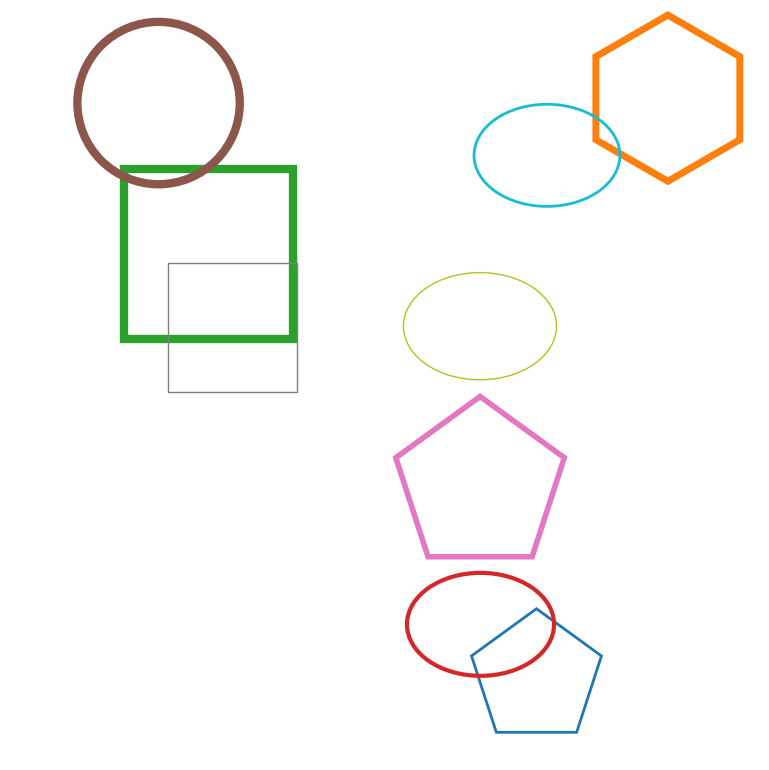[{"shape": "pentagon", "thickness": 1, "radius": 0.44, "center": [0.697, 0.121]}, {"shape": "hexagon", "thickness": 2.5, "radius": 0.54, "center": [0.867, 0.873]}, {"shape": "square", "thickness": 3, "radius": 0.55, "center": [0.271, 0.67]}, {"shape": "oval", "thickness": 1.5, "radius": 0.48, "center": [0.624, 0.189]}, {"shape": "circle", "thickness": 3, "radius": 0.53, "center": [0.206, 0.866]}, {"shape": "pentagon", "thickness": 2, "radius": 0.58, "center": [0.623, 0.37]}, {"shape": "square", "thickness": 0.5, "radius": 0.42, "center": [0.302, 0.575]}, {"shape": "oval", "thickness": 0.5, "radius": 0.5, "center": [0.623, 0.576]}, {"shape": "oval", "thickness": 1, "radius": 0.47, "center": [0.71, 0.798]}]